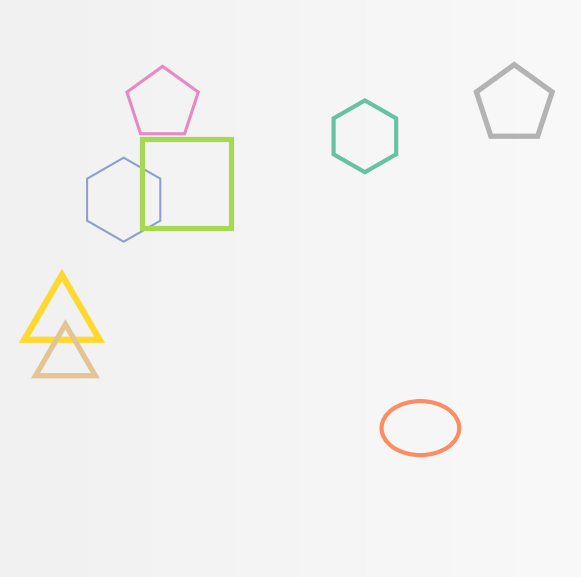[{"shape": "hexagon", "thickness": 2, "radius": 0.31, "center": [0.628, 0.763]}, {"shape": "oval", "thickness": 2, "radius": 0.33, "center": [0.723, 0.258]}, {"shape": "hexagon", "thickness": 1, "radius": 0.36, "center": [0.213, 0.653]}, {"shape": "pentagon", "thickness": 1.5, "radius": 0.32, "center": [0.28, 0.82]}, {"shape": "square", "thickness": 2.5, "radius": 0.39, "center": [0.321, 0.682]}, {"shape": "triangle", "thickness": 3, "radius": 0.37, "center": [0.107, 0.448]}, {"shape": "triangle", "thickness": 2.5, "radius": 0.3, "center": [0.113, 0.378]}, {"shape": "pentagon", "thickness": 2.5, "radius": 0.34, "center": [0.885, 0.819]}]